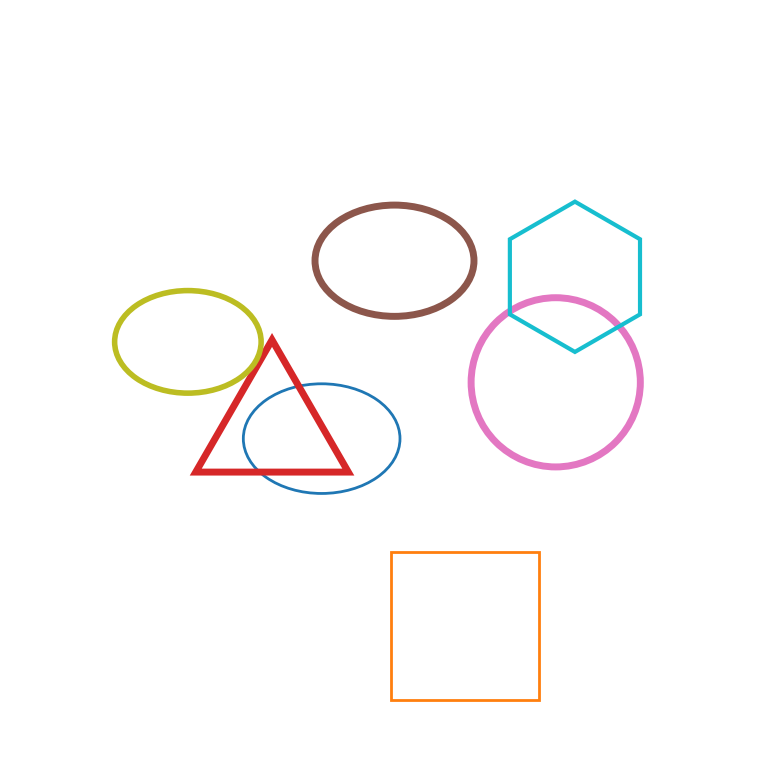[{"shape": "oval", "thickness": 1, "radius": 0.51, "center": [0.418, 0.43]}, {"shape": "square", "thickness": 1, "radius": 0.48, "center": [0.604, 0.187]}, {"shape": "triangle", "thickness": 2.5, "radius": 0.57, "center": [0.353, 0.444]}, {"shape": "oval", "thickness": 2.5, "radius": 0.52, "center": [0.512, 0.661]}, {"shape": "circle", "thickness": 2.5, "radius": 0.55, "center": [0.722, 0.503]}, {"shape": "oval", "thickness": 2, "radius": 0.48, "center": [0.244, 0.556]}, {"shape": "hexagon", "thickness": 1.5, "radius": 0.49, "center": [0.747, 0.641]}]